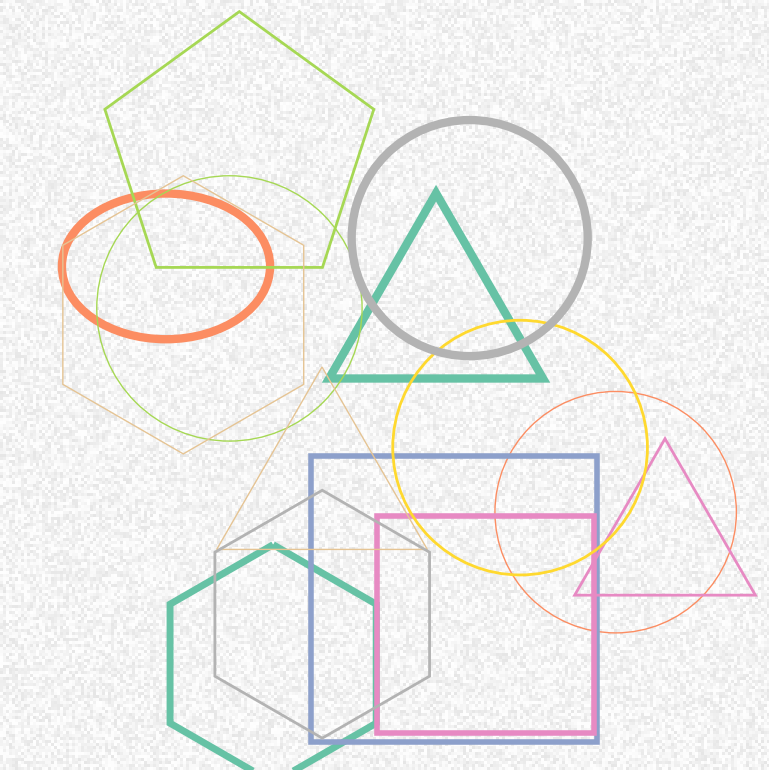[{"shape": "hexagon", "thickness": 2.5, "radius": 0.77, "center": [0.355, 0.138]}, {"shape": "triangle", "thickness": 3, "radius": 0.8, "center": [0.566, 0.589]}, {"shape": "oval", "thickness": 3, "radius": 0.68, "center": [0.216, 0.654]}, {"shape": "circle", "thickness": 0.5, "radius": 0.78, "center": [0.8, 0.335]}, {"shape": "square", "thickness": 2, "radius": 0.93, "center": [0.59, 0.222]}, {"shape": "triangle", "thickness": 1, "radius": 0.68, "center": [0.864, 0.295]}, {"shape": "square", "thickness": 2, "radius": 0.7, "center": [0.631, 0.189]}, {"shape": "circle", "thickness": 0.5, "radius": 0.86, "center": [0.298, 0.599]}, {"shape": "pentagon", "thickness": 1, "radius": 0.92, "center": [0.311, 0.801]}, {"shape": "circle", "thickness": 1, "radius": 0.83, "center": [0.675, 0.419]}, {"shape": "triangle", "thickness": 0.5, "radius": 0.79, "center": [0.418, 0.365]}, {"shape": "hexagon", "thickness": 0.5, "radius": 0.9, "center": [0.238, 0.591]}, {"shape": "circle", "thickness": 3, "radius": 0.77, "center": [0.61, 0.691]}, {"shape": "hexagon", "thickness": 1, "radius": 0.8, "center": [0.418, 0.202]}]